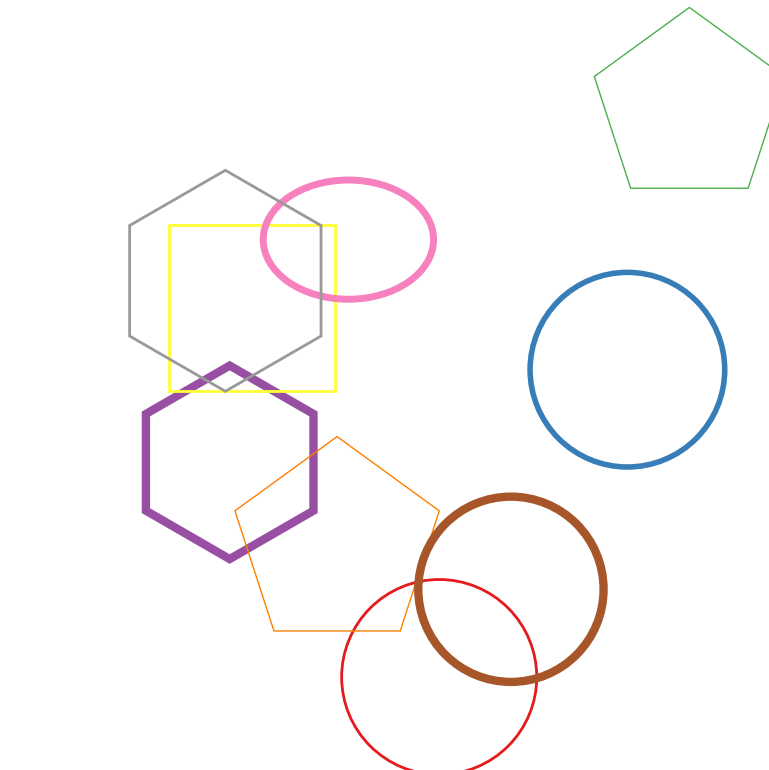[{"shape": "circle", "thickness": 1, "radius": 0.63, "center": [0.57, 0.121]}, {"shape": "circle", "thickness": 2, "radius": 0.63, "center": [0.815, 0.52]}, {"shape": "pentagon", "thickness": 0.5, "radius": 0.65, "center": [0.895, 0.861]}, {"shape": "hexagon", "thickness": 3, "radius": 0.63, "center": [0.298, 0.4]}, {"shape": "pentagon", "thickness": 0.5, "radius": 0.7, "center": [0.438, 0.293]}, {"shape": "square", "thickness": 1, "radius": 0.54, "center": [0.328, 0.6]}, {"shape": "circle", "thickness": 3, "radius": 0.6, "center": [0.664, 0.235]}, {"shape": "oval", "thickness": 2.5, "radius": 0.55, "center": [0.452, 0.689]}, {"shape": "hexagon", "thickness": 1, "radius": 0.72, "center": [0.293, 0.635]}]